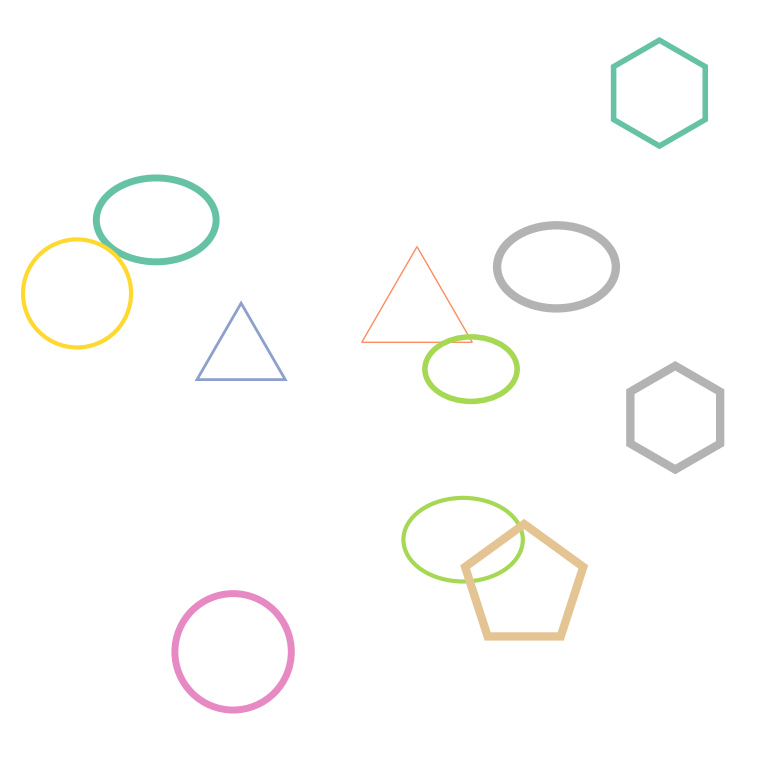[{"shape": "oval", "thickness": 2.5, "radius": 0.39, "center": [0.203, 0.714]}, {"shape": "hexagon", "thickness": 2, "radius": 0.34, "center": [0.856, 0.879]}, {"shape": "triangle", "thickness": 0.5, "radius": 0.41, "center": [0.542, 0.597]}, {"shape": "triangle", "thickness": 1, "radius": 0.33, "center": [0.313, 0.54]}, {"shape": "circle", "thickness": 2.5, "radius": 0.38, "center": [0.303, 0.153]}, {"shape": "oval", "thickness": 2, "radius": 0.3, "center": [0.612, 0.521]}, {"shape": "oval", "thickness": 1.5, "radius": 0.39, "center": [0.601, 0.299]}, {"shape": "circle", "thickness": 1.5, "radius": 0.35, "center": [0.1, 0.619]}, {"shape": "pentagon", "thickness": 3, "radius": 0.4, "center": [0.681, 0.239]}, {"shape": "oval", "thickness": 3, "radius": 0.39, "center": [0.723, 0.653]}, {"shape": "hexagon", "thickness": 3, "radius": 0.34, "center": [0.877, 0.458]}]